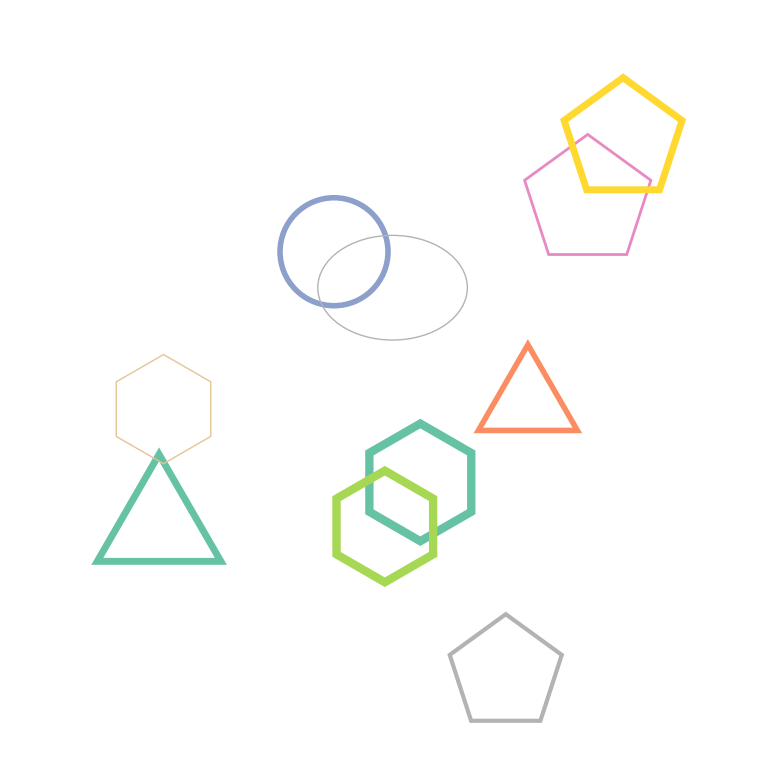[{"shape": "triangle", "thickness": 2.5, "radius": 0.46, "center": [0.207, 0.317]}, {"shape": "hexagon", "thickness": 3, "radius": 0.38, "center": [0.546, 0.374]}, {"shape": "triangle", "thickness": 2, "radius": 0.37, "center": [0.686, 0.478]}, {"shape": "circle", "thickness": 2, "radius": 0.35, "center": [0.434, 0.673]}, {"shape": "pentagon", "thickness": 1, "radius": 0.43, "center": [0.763, 0.739]}, {"shape": "hexagon", "thickness": 3, "radius": 0.36, "center": [0.5, 0.316]}, {"shape": "pentagon", "thickness": 2.5, "radius": 0.4, "center": [0.809, 0.819]}, {"shape": "hexagon", "thickness": 0.5, "radius": 0.35, "center": [0.212, 0.469]}, {"shape": "pentagon", "thickness": 1.5, "radius": 0.38, "center": [0.657, 0.126]}, {"shape": "oval", "thickness": 0.5, "radius": 0.49, "center": [0.51, 0.626]}]